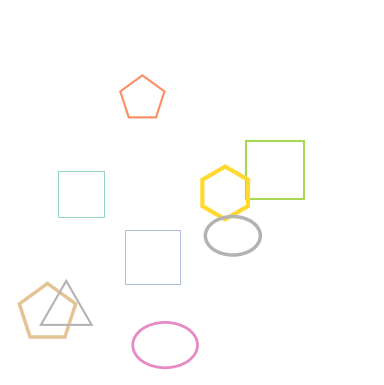[{"shape": "square", "thickness": 0.5, "radius": 0.3, "center": [0.21, 0.497]}, {"shape": "pentagon", "thickness": 1.5, "radius": 0.3, "center": [0.37, 0.744]}, {"shape": "square", "thickness": 0.5, "radius": 0.35, "center": [0.396, 0.332]}, {"shape": "oval", "thickness": 2, "radius": 0.42, "center": [0.429, 0.104]}, {"shape": "square", "thickness": 1.5, "radius": 0.38, "center": [0.715, 0.558]}, {"shape": "hexagon", "thickness": 3, "radius": 0.34, "center": [0.585, 0.499]}, {"shape": "pentagon", "thickness": 2.5, "radius": 0.38, "center": [0.123, 0.187]}, {"shape": "triangle", "thickness": 1.5, "radius": 0.38, "center": [0.172, 0.194]}, {"shape": "oval", "thickness": 2.5, "radius": 0.36, "center": [0.605, 0.388]}]